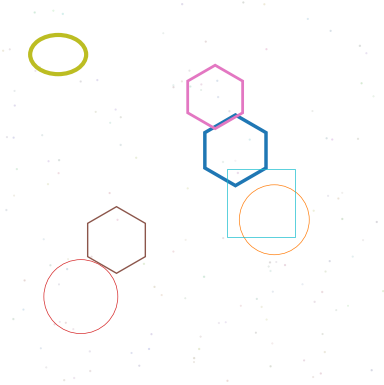[{"shape": "hexagon", "thickness": 2.5, "radius": 0.46, "center": [0.612, 0.61]}, {"shape": "circle", "thickness": 0.5, "radius": 0.45, "center": [0.712, 0.429]}, {"shape": "circle", "thickness": 0.5, "radius": 0.48, "center": [0.21, 0.23]}, {"shape": "hexagon", "thickness": 1, "radius": 0.43, "center": [0.303, 0.377]}, {"shape": "hexagon", "thickness": 2, "radius": 0.41, "center": [0.559, 0.748]}, {"shape": "oval", "thickness": 3, "radius": 0.36, "center": [0.151, 0.858]}, {"shape": "square", "thickness": 0.5, "radius": 0.44, "center": [0.677, 0.472]}]